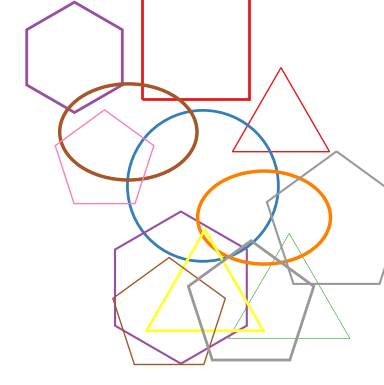[{"shape": "triangle", "thickness": 1, "radius": 0.73, "center": [0.73, 0.679]}, {"shape": "square", "thickness": 2, "radius": 0.69, "center": [0.508, 0.882]}, {"shape": "circle", "thickness": 2, "radius": 0.98, "center": [0.527, 0.517]}, {"shape": "triangle", "thickness": 0.5, "radius": 0.91, "center": [0.751, 0.211]}, {"shape": "hexagon", "thickness": 2, "radius": 0.72, "center": [0.194, 0.851]}, {"shape": "hexagon", "thickness": 1.5, "radius": 0.99, "center": [0.47, 0.253]}, {"shape": "oval", "thickness": 2.5, "radius": 0.86, "center": [0.686, 0.435]}, {"shape": "triangle", "thickness": 2, "radius": 0.88, "center": [0.532, 0.228]}, {"shape": "oval", "thickness": 2.5, "radius": 0.89, "center": [0.333, 0.657]}, {"shape": "pentagon", "thickness": 1, "radius": 0.77, "center": [0.439, 0.177]}, {"shape": "pentagon", "thickness": 1, "radius": 0.67, "center": [0.272, 0.58]}, {"shape": "pentagon", "thickness": 1.5, "radius": 0.95, "center": [0.874, 0.417]}, {"shape": "pentagon", "thickness": 2, "radius": 0.86, "center": [0.652, 0.203]}]